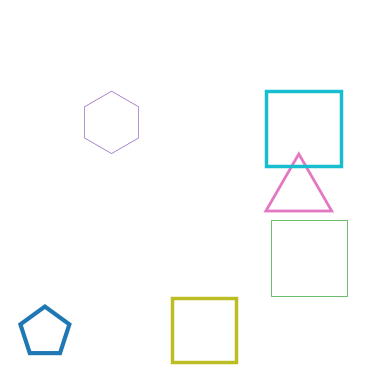[{"shape": "pentagon", "thickness": 3, "radius": 0.33, "center": [0.117, 0.137]}, {"shape": "square", "thickness": 0.5, "radius": 0.49, "center": [0.802, 0.33]}, {"shape": "hexagon", "thickness": 0.5, "radius": 0.41, "center": [0.29, 0.682]}, {"shape": "triangle", "thickness": 2, "radius": 0.49, "center": [0.776, 0.501]}, {"shape": "square", "thickness": 2.5, "radius": 0.42, "center": [0.53, 0.143]}, {"shape": "square", "thickness": 2.5, "radius": 0.48, "center": [0.788, 0.666]}]